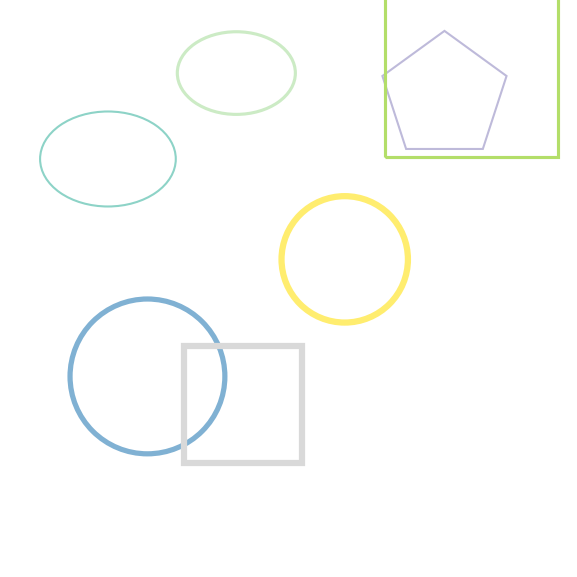[{"shape": "oval", "thickness": 1, "radius": 0.59, "center": [0.187, 0.724]}, {"shape": "pentagon", "thickness": 1, "radius": 0.57, "center": [0.77, 0.833]}, {"shape": "circle", "thickness": 2.5, "radius": 0.67, "center": [0.255, 0.347]}, {"shape": "square", "thickness": 1.5, "radius": 0.75, "center": [0.817, 0.876]}, {"shape": "square", "thickness": 3, "radius": 0.51, "center": [0.421, 0.299]}, {"shape": "oval", "thickness": 1.5, "radius": 0.51, "center": [0.409, 0.873]}, {"shape": "circle", "thickness": 3, "radius": 0.55, "center": [0.597, 0.55]}]